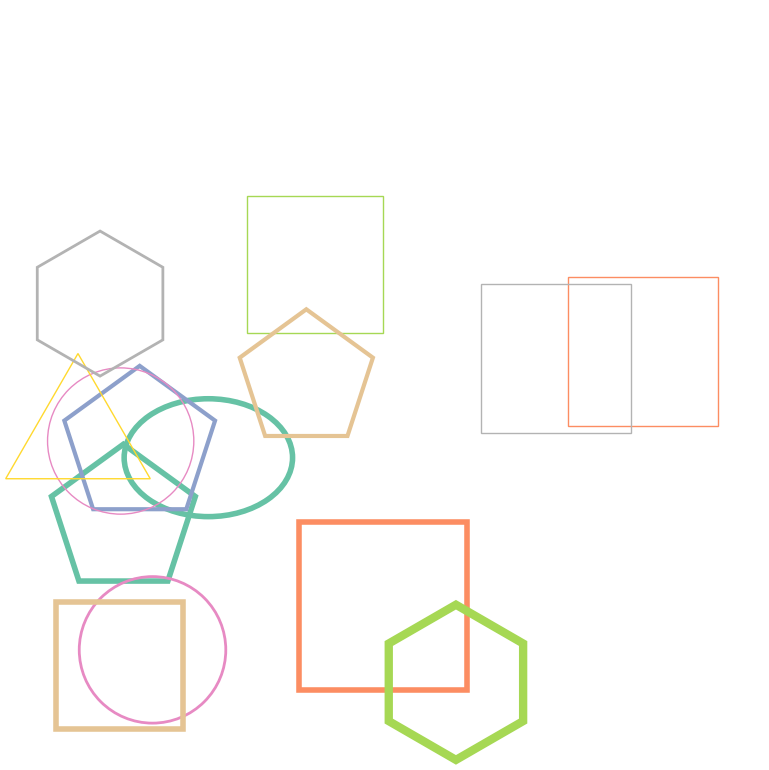[{"shape": "oval", "thickness": 2, "radius": 0.55, "center": [0.271, 0.406]}, {"shape": "pentagon", "thickness": 2, "radius": 0.49, "center": [0.16, 0.325]}, {"shape": "square", "thickness": 2, "radius": 0.55, "center": [0.498, 0.213]}, {"shape": "square", "thickness": 0.5, "radius": 0.49, "center": [0.835, 0.544]}, {"shape": "pentagon", "thickness": 1.5, "radius": 0.51, "center": [0.181, 0.422]}, {"shape": "circle", "thickness": 0.5, "radius": 0.47, "center": [0.157, 0.427]}, {"shape": "circle", "thickness": 1, "radius": 0.48, "center": [0.198, 0.156]}, {"shape": "hexagon", "thickness": 3, "radius": 0.5, "center": [0.592, 0.114]}, {"shape": "square", "thickness": 0.5, "radius": 0.44, "center": [0.409, 0.656]}, {"shape": "triangle", "thickness": 0.5, "radius": 0.54, "center": [0.101, 0.432]}, {"shape": "pentagon", "thickness": 1.5, "radius": 0.45, "center": [0.398, 0.507]}, {"shape": "square", "thickness": 2, "radius": 0.41, "center": [0.155, 0.136]}, {"shape": "hexagon", "thickness": 1, "radius": 0.47, "center": [0.13, 0.606]}, {"shape": "square", "thickness": 0.5, "radius": 0.49, "center": [0.722, 0.534]}]